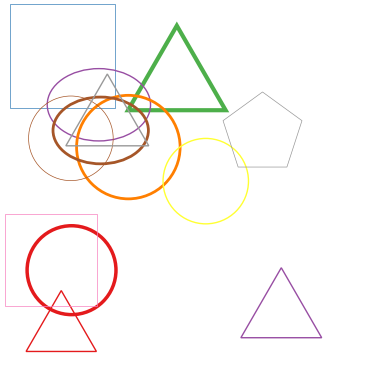[{"shape": "triangle", "thickness": 1, "radius": 0.53, "center": [0.159, 0.14]}, {"shape": "circle", "thickness": 2.5, "radius": 0.58, "center": [0.186, 0.298]}, {"shape": "square", "thickness": 0.5, "radius": 0.68, "center": [0.162, 0.855]}, {"shape": "triangle", "thickness": 3, "radius": 0.73, "center": [0.459, 0.787]}, {"shape": "oval", "thickness": 1, "radius": 0.67, "center": [0.257, 0.728]}, {"shape": "triangle", "thickness": 1, "radius": 0.61, "center": [0.731, 0.183]}, {"shape": "circle", "thickness": 2, "radius": 0.67, "center": [0.333, 0.618]}, {"shape": "circle", "thickness": 1, "radius": 0.55, "center": [0.534, 0.53]}, {"shape": "oval", "thickness": 2, "radius": 0.62, "center": [0.262, 0.661]}, {"shape": "circle", "thickness": 0.5, "radius": 0.55, "center": [0.184, 0.641]}, {"shape": "square", "thickness": 0.5, "radius": 0.6, "center": [0.132, 0.325]}, {"shape": "pentagon", "thickness": 0.5, "radius": 0.54, "center": [0.682, 0.653]}, {"shape": "triangle", "thickness": 1, "radius": 0.62, "center": [0.279, 0.683]}]